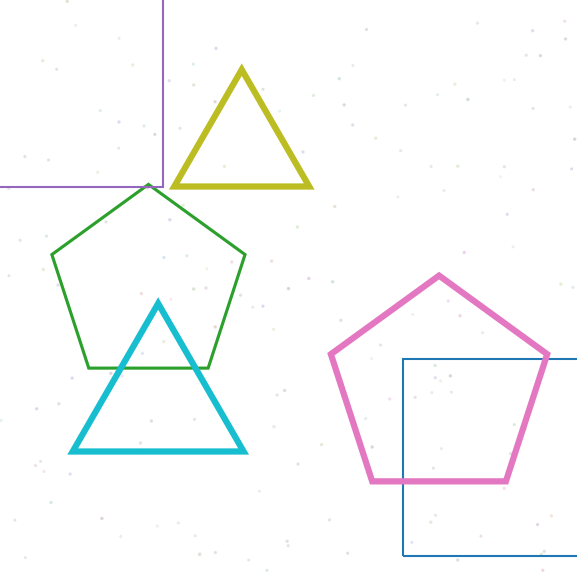[{"shape": "square", "thickness": 1, "radius": 0.85, "center": [0.868, 0.207]}, {"shape": "pentagon", "thickness": 1.5, "radius": 0.88, "center": [0.257, 0.504]}, {"shape": "square", "thickness": 1, "radius": 0.88, "center": [0.106, 0.852]}, {"shape": "pentagon", "thickness": 3, "radius": 0.98, "center": [0.76, 0.325]}, {"shape": "triangle", "thickness": 3, "radius": 0.67, "center": [0.419, 0.744]}, {"shape": "triangle", "thickness": 3, "radius": 0.85, "center": [0.274, 0.303]}]